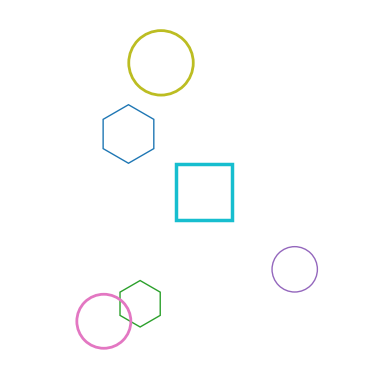[{"shape": "hexagon", "thickness": 1, "radius": 0.38, "center": [0.334, 0.652]}, {"shape": "hexagon", "thickness": 1, "radius": 0.3, "center": [0.364, 0.211]}, {"shape": "circle", "thickness": 1, "radius": 0.29, "center": [0.765, 0.3]}, {"shape": "circle", "thickness": 2, "radius": 0.35, "center": [0.27, 0.166]}, {"shape": "circle", "thickness": 2, "radius": 0.42, "center": [0.418, 0.837]}, {"shape": "square", "thickness": 2.5, "radius": 0.36, "center": [0.529, 0.501]}]